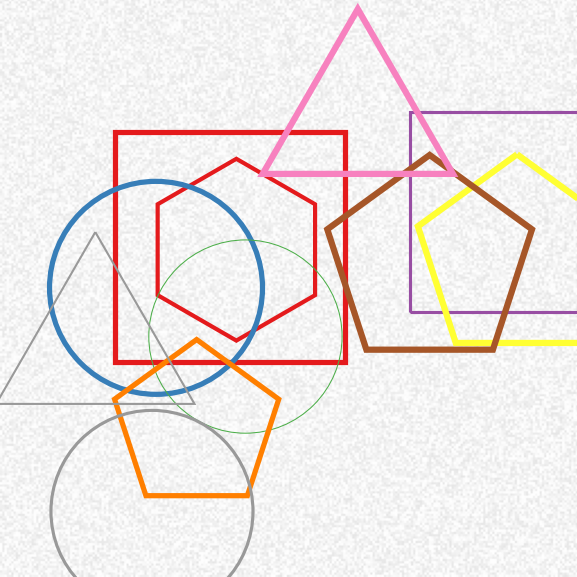[{"shape": "hexagon", "thickness": 2, "radius": 0.79, "center": [0.409, 0.567]}, {"shape": "square", "thickness": 2.5, "radius": 0.99, "center": [0.398, 0.571]}, {"shape": "circle", "thickness": 2.5, "radius": 0.92, "center": [0.27, 0.501]}, {"shape": "circle", "thickness": 0.5, "radius": 0.84, "center": [0.425, 0.416]}, {"shape": "square", "thickness": 1.5, "radius": 0.86, "center": [0.883, 0.632]}, {"shape": "pentagon", "thickness": 2.5, "radius": 0.75, "center": [0.341, 0.262]}, {"shape": "pentagon", "thickness": 3, "radius": 0.9, "center": [0.895, 0.551]}, {"shape": "pentagon", "thickness": 3, "radius": 0.93, "center": [0.744, 0.544]}, {"shape": "triangle", "thickness": 3, "radius": 0.95, "center": [0.62, 0.793]}, {"shape": "triangle", "thickness": 1, "radius": 0.99, "center": [0.165, 0.399]}, {"shape": "circle", "thickness": 1.5, "radius": 0.87, "center": [0.263, 0.114]}]